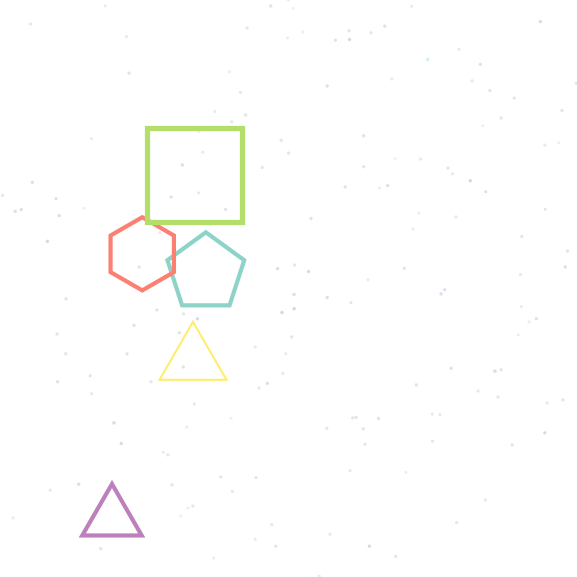[{"shape": "pentagon", "thickness": 2, "radius": 0.35, "center": [0.356, 0.527]}, {"shape": "hexagon", "thickness": 2, "radius": 0.32, "center": [0.246, 0.56]}, {"shape": "square", "thickness": 2.5, "radius": 0.41, "center": [0.337, 0.696]}, {"shape": "triangle", "thickness": 2, "radius": 0.3, "center": [0.194, 0.102]}, {"shape": "triangle", "thickness": 1, "radius": 0.33, "center": [0.334, 0.375]}]